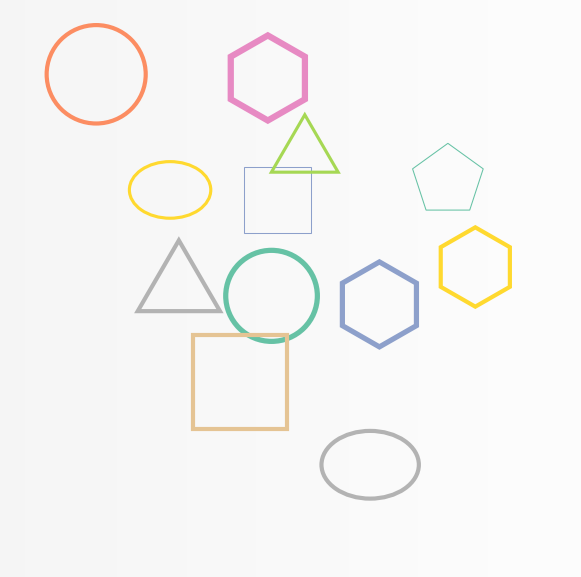[{"shape": "pentagon", "thickness": 0.5, "radius": 0.32, "center": [0.771, 0.687]}, {"shape": "circle", "thickness": 2.5, "radius": 0.39, "center": [0.467, 0.487]}, {"shape": "circle", "thickness": 2, "radius": 0.43, "center": [0.165, 0.87]}, {"shape": "hexagon", "thickness": 2.5, "radius": 0.37, "center": [0.653, 0.472]}, {"shape": "square", "thickness": 0.5, "radius": 0.29, "center": [0.477, 0.652]}, {"shape": "hexagon", "thickness": 3, "radius": 0.37, "center": [0.461, 0.864]}, {"shape": "triangle", "thickness": 1.5, "radius": 0.33, "center": [0.524, 0.734]}, {"shape": "oval", "thickness": 1.5, "radius": 0.35, "center": [0.293, 0.67]}, {"shape": "hexagon", "thickness": 2, "radius": 0.34, "center": [0.818, 0.537]}, {"shape": "square", "thickness": 2, "radius": 0.41, "center": [0.413, 0.338]}, {"shape": "triangle", "thickness": 2, "radius": 0.41, "center": [0.308, 0.501]}, {"shape": "oval", "thickness": 2, "radius": 0.42, "center": [0.637, 0.194]}]